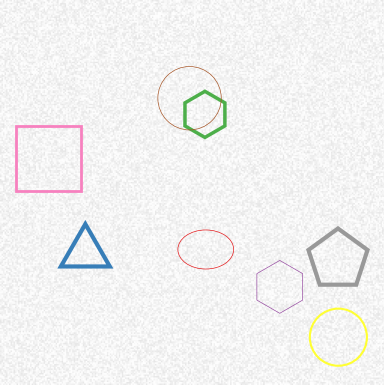[{"shape": "oval", "thickness": 0.5, "radius": 0.36, "center": [0.534, 0.352]}, {"shape": "triangle", "thickness": 3, "radius": 0.37, "center": [0.222, 0.345]}, {"shape": "hexagon", "thickness": 2.5, "radius": 0.3, "center": [0.532, 0.703]}, {"shape": "hexagon", "thickness": 0.5, "radius": 0.34, "center": [0.727, 0.255]}, {"shape": "circle", "thickness": 1.5, "radius": 0.37, "center": [0.879, 0.124]}, {"shape": "circle", "thickness": 0.5, "radius": 0.41, "center": [0.492, 0.745]}, {"shape": "square", "thickness": 2, "radius": 0.42, "center": [0.126, 0.589]}, {"shape": "pentagon", "thickness": 3, "radius": 0.4, "center": [0.878, 0.326]}]